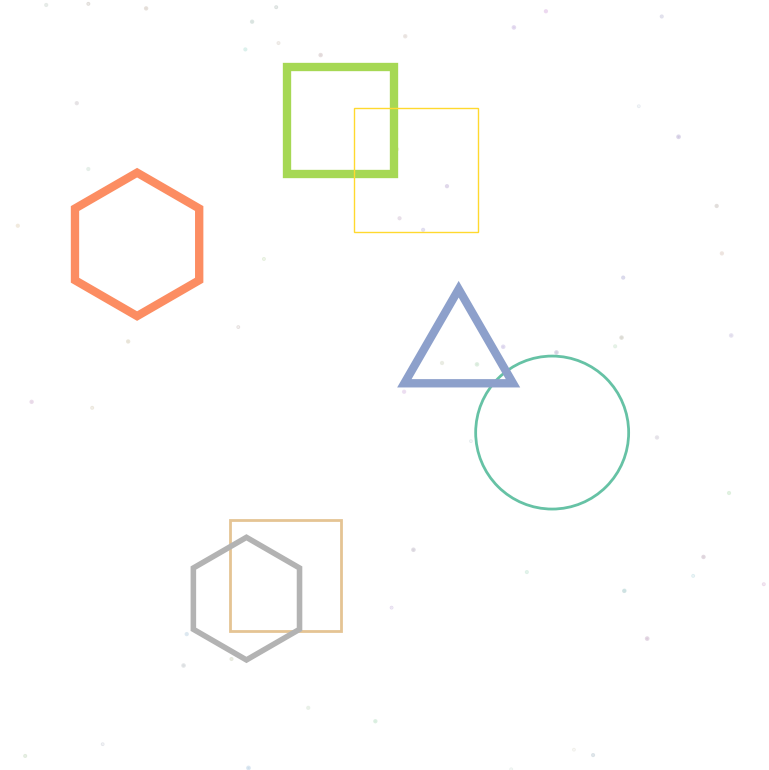[{"shape": "circle", "thickness": 1, "radius": 0.5, "center": [0.717, 0.438]}, {"shape": "hexagon", "thickness": 3, "radius": 0.47, "center": [0.178, 0.683]}, {"shape": "triangle", "thickness": 3, "radius": 0.41, "center": [0.596, 0.543]}, {"shape": "square", "thickness": 3, "radius": 0.35, "center": [0.442, 0.843]}, {"shape": "square", "thickness": 0.5, "radius": 0.4, "center": [0.54, 0.779]}, {"shape": "square", "thickness": 1, "radius": 0.36, "center": [0.371, 0.253]}, {"shape": "hexagon", "thickness": 2, "radius": 0.4, "center": [0.32, 0.223]}]